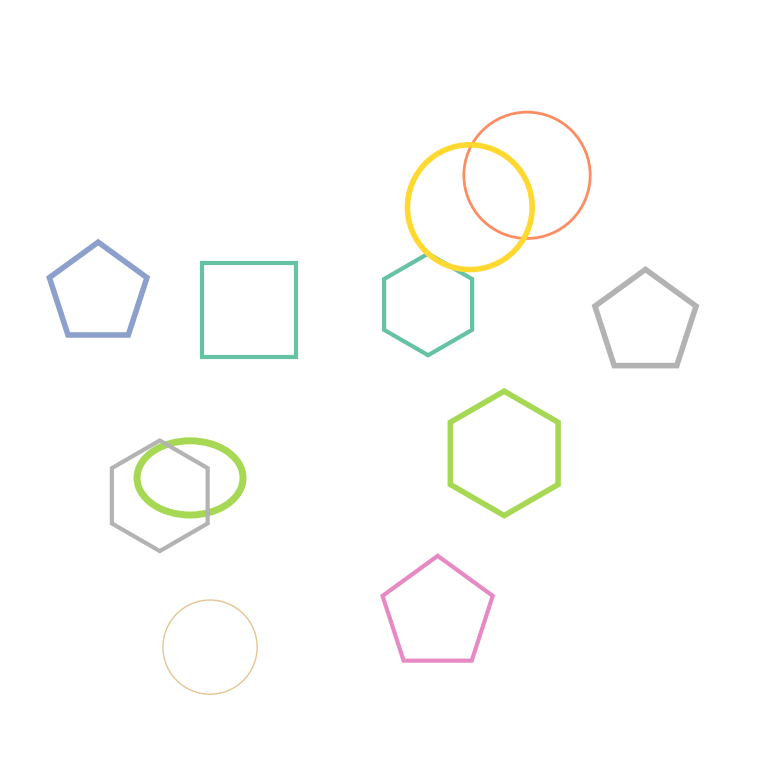[{"shape": "square", "thickness": 1.5, "radius": 0.3, "center": [0.324, 0.598]}, {"shape": "hexagon", "thickness": 1.5, "radius": 0.33, "center": [0.556, 0.605]}, {"shape": "circle", "thickness": 1, "radius": 0.41, "center": [0.684, 0.772]}, {"shape": "pentagon", "thickness": 2, "radius": 0.33, "center": [0.127, 0.619]}, {"shape": "pentagon", "thickness": 1.5, "radius": 0.38, "center": [0.568, 0.203]}, {"shape": "hexagon", "thickness": 2, "radius": 0.4, "center": [0.655, 0.411]}, {"shape": "oval", "thickness": 2.5, "radius": 0.34, "center": [0.247, 0.379]}, {"shape": "circle", "thickness": 2, "radius": 0.4, "center": [0.61, 0.731]}, {"shape": "circle", "thickness": 0.5, "radius": 0.31, "center": [0.273, 0.16]}, {"shape": "hexagon", "thickness": 1.5, "radius": 0.36, "center": [0.207, 0.356]}, {"shape": "pentagon", "thickness": 2, "radius": 0.35, "center": [0.838, 0.581]}]